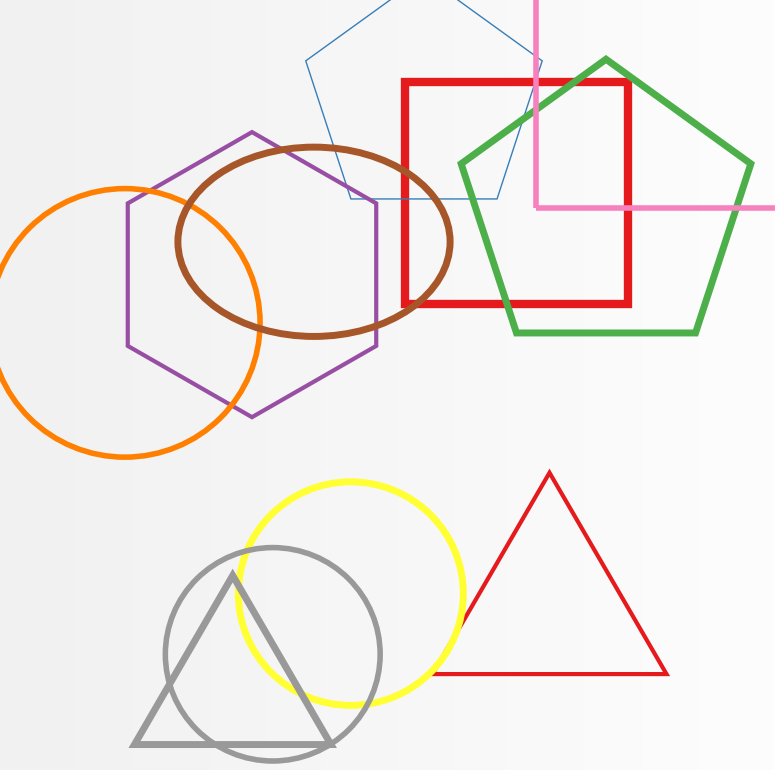[{"shape": "square", "thickness": 3, "radius": 0.72, "center": [0.667, 0.75]}, {"shape": "triangle", "thickness": 1.5, "radius": 0.87, "center": [0.709, 0.212]}, {"shape": "pentagon", "thickness": 0.5, "radius": 0.8, "center": [0.547, 0.871]}, {"shape": "pentagon", "thickness": 2.5, "radius": 0.98, "center": [0.782, 0.727]}, {"shape": "hexagon", "thickness": 1.5, "radius": 0.93, "center": [0.325, 0.643]}, {"shape": "circle", "thickness": 2, "radius": 0.87, "center": [0.161, 0.581]}, {"shape": "circle", "thickness": 2.5, "radius": 0.73, "center": [0.453, 0.229]}, {"shape": "oval", "thickness": 2.5, "radius": 0.88, "center": [0.405, 0.686]}, {"shape": "square", "thickness": 2, "radius": 0.82, "center": [0.855, 0.893]}, {"shape": "circle", "thickness": 2, "radius": 0.69, "center": [0.352, 0.15]}, {"shape": "triangle", "thickness": 2.5, "radius": 0.73, "center": [0.3, 0.106]}]